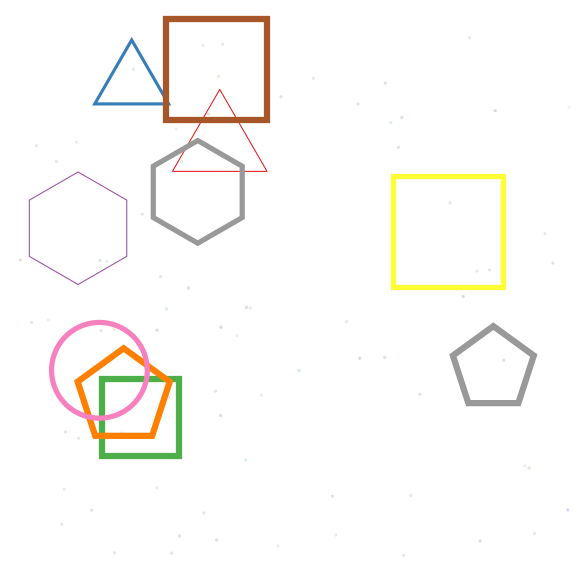[{"shape": "triangle", "thickness": 0.5, "radius": 0.47, "center": [0.381, 0.75]}, {"shape": "triangle", "thickness": 1.5, "radius": 0.37, "center": [0.228, 0.856]}, {"shape": "square", "thickness": 3, "radius": 0.33, "center": [0.243, 0.276]}, {"shape": "hexagon", "thickness": 0.5, "radius": 0.49, "center": [0.135, 0.604]}, {"shape": "pentagon", "thickness": 3, "radius": 0.42, "center": [0.214, 0.312]}, {"shape": "square", "thickness": 2.5, "radius": 0.48, "center": [0.776, 0.598]}, {"shape": "square", "thickness": 3, "radius": 0.44, "center": [0.375, 0.879]}, {"shape": "circle", "thickness": 2.5, "radius": 0.41, "center": [0.172, 0.358]}, {"shape": "hexagon", "thickness": 2.5, "radius": 0.44, "center": [0.342, 0.667]}, {"shape": "pentagon", "thickness": 3, "radius": 0.37, "center": [0.854, 0.361]}]